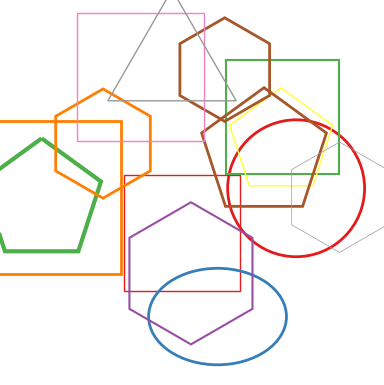[{"shape": "circle", "thickness": 2, "radius": 0.89, "center": [0.769, 0.511]}, {"shape": "square", "thickness": 1, "radius": 0.75, "center": [0.473, 0.395]}, {"shape": "oval", "thickness": 2, "radius": 0.9, "center": [0.565, 0.178]}, {"shape": "square", "thickness": 1.5, "radius": 0.74, "center": [0.734, 0.697]}, {"shape": "pentagon", "thickness": 3, "radius": 0.81, "center": [0.108, 0.478]}, {"shape": "hexagon", "thickness": 1.5, "radius": 0.92, "center": [0.496, 0.29]}, {"shape": "square", "thickness": 2, "radius": 1.0, "center": [0.116, 0.487]}, {"shape": "hexagon", "thickness": 2, "radius": 0.71, "center": [0.268, 0.627]}, {"shape": "pentagon", "thickness": 1, "radius": 0.7, "center": [0.73, 0.631]}, {"shape": "pentagon", "thickness": 2, "radius": 0.85, "center": [0.686, 0.602]}, {"shape": "hexagon", "thickness": 2, "radius": 0.67, "center": [0.584, 0.819]}, {"shape": "square", "thickness": 1, "radius": 0.83, "center": [0.365, 0.801]}, {"shape": "hexagon", "thickness": 0.5, "radius": 0.72, "center": [0.882, 0.488]}, {"shape": "triangle", "thickness": 1, "radius": 0.96, "center": [0.447, 0.834]}]